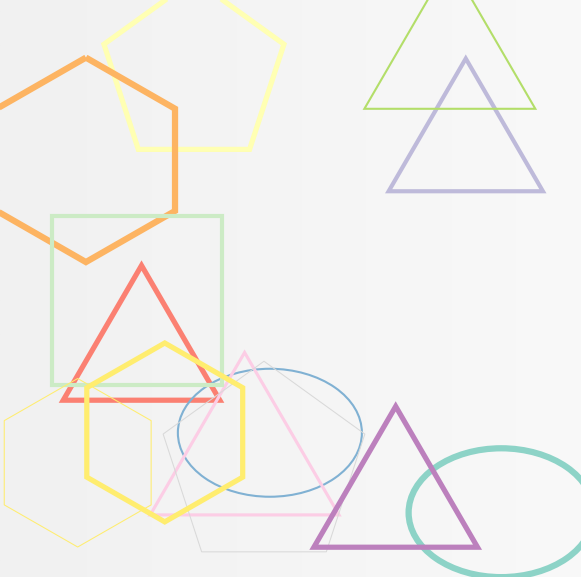[{"shape": "oval", "thickness": 3, "radius": 0.8, "center": [0.862, 0.111]}, {"shape": "pentagon", "thickness": 2.5, "radius": 0.81, "center": [0.334, 0.872]}, {"shape": "triangle", "thickness": 2, "radius": 0.77, "center": [0.801, 0.745]}, {"shape": "triangle", "thickness": 2.5, "radius": 0.78, "center": [0.243, 0.384]}, {"shape": "oval", "thickness": 1, "radius": 0.79, "center": [0.464, 0.25]}, {"shape": "hexagon", "thickness": 3, "radius": 0.89, "center": [0.148, 0.722]}, {"shape": "triangle", "thickness": 1, "radius": 0.85, "center": [0.774, 0.896]}, {"shape": "triangle", "thickness": 1.5, "radius": 0.94, "center": [0.421, 0.201]}, {"shape": "pentagon", "thickness": 0.5, "radius": 0.91, "center": [0.454, 0.191]}, {"shape": "triangle", "thickness": 2.5, "radius": 0.81, "center": [0.681, 0.133]}, {"shape": "square", "thickness": 2, "radius": 0.73, "center": [0.236, 0.479]}, {"shape": "hexagon", "thickness": 0.5, "radius": 0.73, "center": [0.134, 0.198]}, {"shape": "hexagon", "thickness": 2.5, "radius": 0.77, "center": [0.283, 0.25]}]